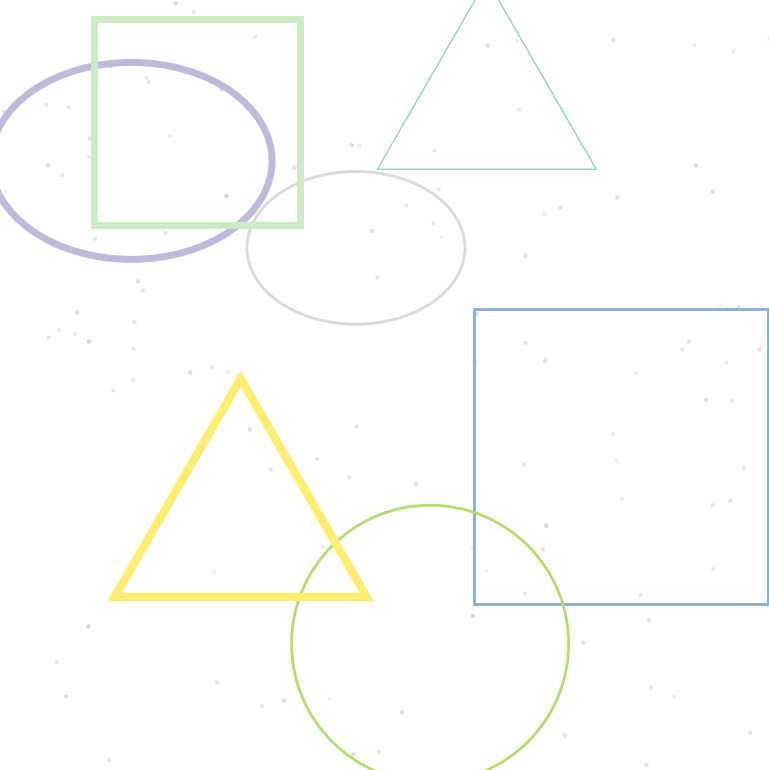[{"shape": "triangle", "thickness": 0.5, "radius": 0.82, "center": [0.632, 0.862]}, {"shape": "oval", "thickness": 2.5, "radius": 0.91, "center": [0.171, 0.791]}, {"shape": "square", "thickness": 1, "radius": 0.96, "center": [0.807, 0.407]}, {"shape": "circle", "thickness": 1, "radius": 0.9, "center": [0.559, 0.164]}, {"shape": "oval", "thickness": 1, "radius": 0.71, "center": [0.462, 0.678]}, {"shape": "square", "thickness": 2.5, "radius": 0.67, "center": [0.256, 0.841]}, {"shape": "triangle", "thickness": 3, "radius": 0.95, "center": [0.313, 0.319]}]